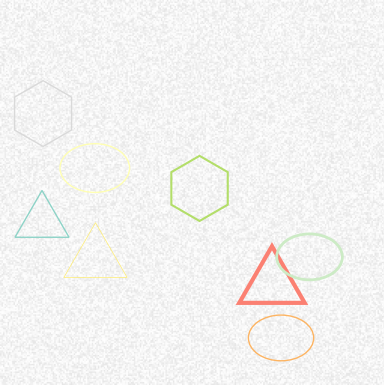[{"shape": "triangle", "thickness": 1, "radius": 0.41, "center": [0.109, 0.424]}, {"shape": "oval", "thickness": 1, "radius": 0.45, "center": [0.246, 0.564]}, {"shape": "triangle", "thickness": 3, "radius": 0.49, "center": [0.706, 0.262]}, {"shape": "oval", "thickness": 1, "radius": 0.42, "center": [0.73, 0.122]}, {"shape": "hexagon", "thickness": 1.5, "radius": 0.42, "center": [0.518, 0.511]}, {"shape": "hexagon", "thickness": 1, "radius": 0.43, "center": [0.112, 0.705]}, {"shape": "oval", "thickness": 2, "radius": 0.43, "center": [0.804, 0.333]}, {"shape": "triangle", "thickness": 0.5, "radius": 0.47, "center": [0.248, 0.327]}]